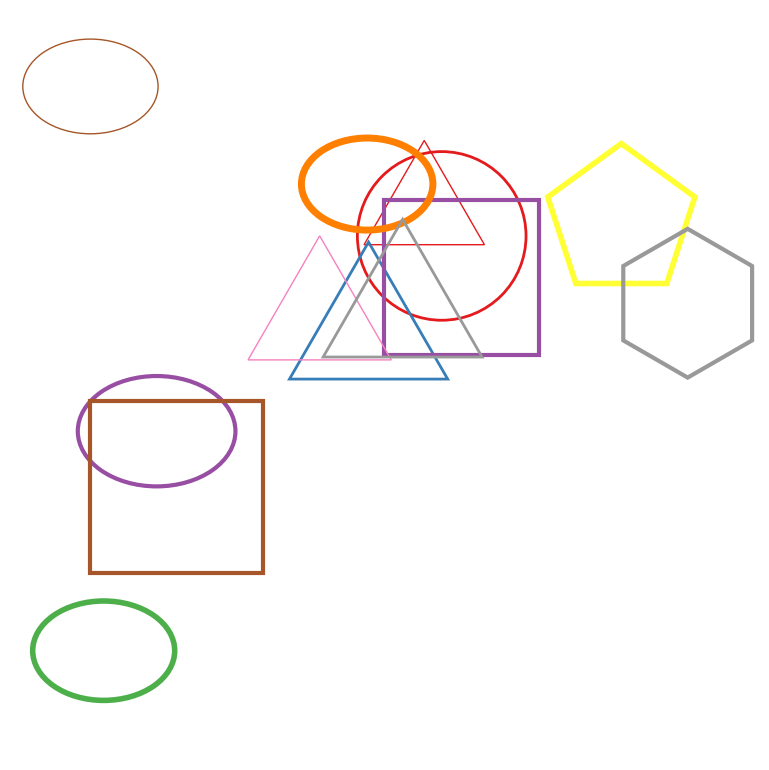[{"shape": "triangle", "thickness": 0.5, "radius": 0.45, "center": [0.551, 0.727]}, {"shape": "circle", "thickness": 1, "radius": 0.55, "center": [0.574, 0.694]}, {"shape": "triangle", "thickness": 1, "radius": 0.59, "center": [0.479, 0.567]}, {"shape": "oval", "thickness": 2, "radius": 0.46, "center": [0.135, 0.155]}, {"shape": "square", "thickness": 1.5, "radius": 0.5, "center": [0.6, 0.64]}, {"shape": "oval", "thickness": 1.5, "radius": 0.51, "center": [0.203, 0.44]}, {"shape": "oval", "thickness": 2.5, "radius": 0.43, "center": [0.477, 0.761]}, {"shape": "pentagon", "thickness": 2, "radius": 0.5, "center": [0.807, 0.713]}, {"shape": "square", "thickness": 1.5, "radius": 0.56, "center": [0.229, 0.368]}, {"shape": "oval", "thickness": 0.5, "radius": 0.44, "center": [0.117, 0.888]}, {"shape": "triangle", "thickness": 0.5, "radius": 0.54, "center": [0.415, 0.586]}, {"shape": "triangle", "thickness": 1, "radius": 0.6, "center": [0.523, 0.596]}, {"shape": "hexagon", "thickness": 1.5, "radius": 0.48, "center": [0.893, 0.606]}]